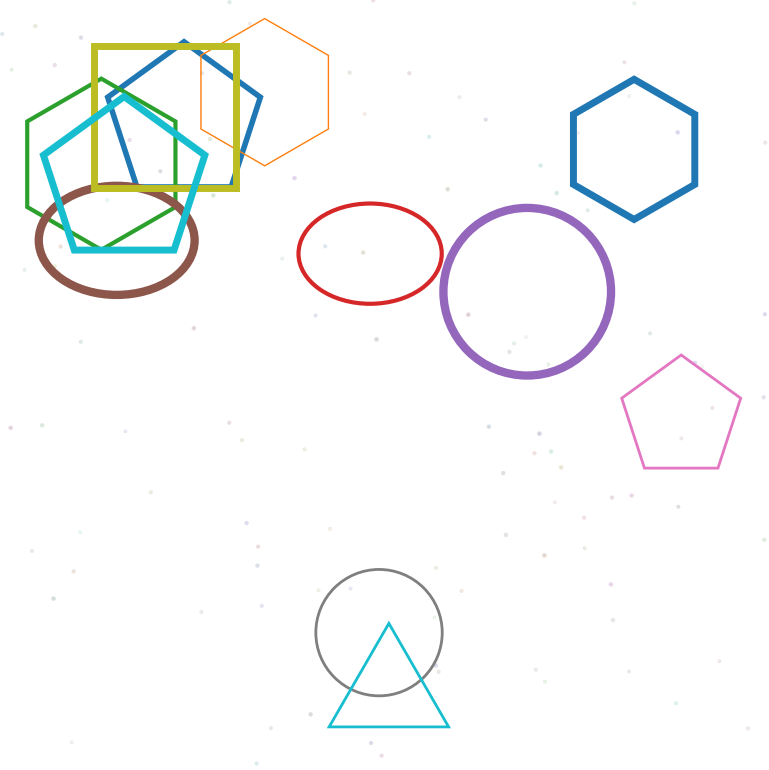[{"shape": "pentagon", "thickness": 2, "radius": 0.52, "center": [0.239, 0.841]}, {"shape": "hexagon", "thickness": 2.5, "radius": 0.45, "center": [0.824, 0.806]}, {"shape": "hexagon", "thickness": 0.5, "radius": 0.48, "center": [0.344, 0.88]}, {"shape": "hexagon", "thickness": 1.5, "radius": 0.56, "center": [0.132, 0.787]}, {"shape": "oval", "thickness": 1.5, "radius": 0.47, "center": [0.481, 0.671]}, {"shape": "circle", "thickness": 3, "radius": 0.54, "center": [0.685, 0.621]}, {"shape": "oval", "thickness": 3, "radius": 0.51, "center": [0.152, 0.688]}, {"shape": "pentagon", "thickness": 1, "radius": 0.41, "center": [0.885, 0.458]}, {"shape": "circle", "thickness": 1, "radius": 0.41, "center": [0.492, 0.178]}, {"shape": "square", "thickness": 2.5, "radius": 0.46, "center": [0.214, 0.848]}, {"shape": "pentagon", "thickness": 2.5, "radius": 0.55, "center": [0.161, 0.764]}, {"shape": "triangle", "thickness": 1, "radius": 0.45, "center": [0.505, 0.101]}]